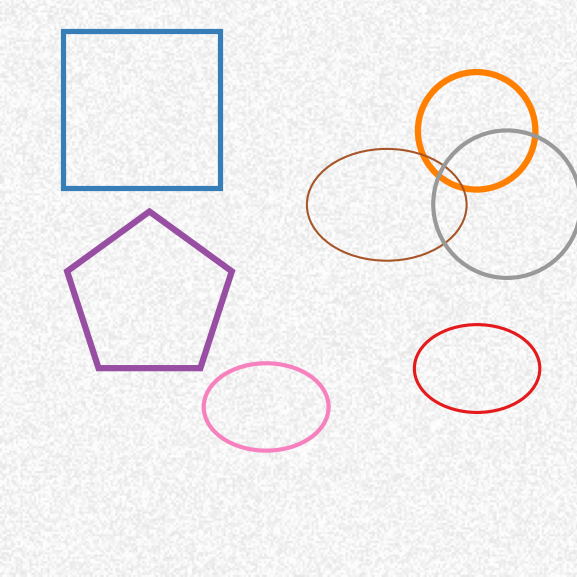[{"shape": "oval", "thickness": 1.5, "radius": 0.54, "center": [0.826, 0.361]}, {"shape": "square", "thickness": 2.5, "radius": 0.68, "center": [0.245, 0.809]}, {"shape": "pentagon", "thickness": 3, "radius": 0.75, "center": [0.259, 0.483]}, {"shape": "circle", "thickness": 3, "radius": 0.51, "center": [0.825, 0.773]}, {"shape": "oval", "thickness": 1, "radius": 0.69, "center": [0.67, 0.644]}, {"shape": "oval", "thickness": 2, "radius": 0.54, "center": [0.461, 0.294]}, {"shape": "circle", "thickness": 2, "radius": 0.64, "center": [0.878, 0.646]}]